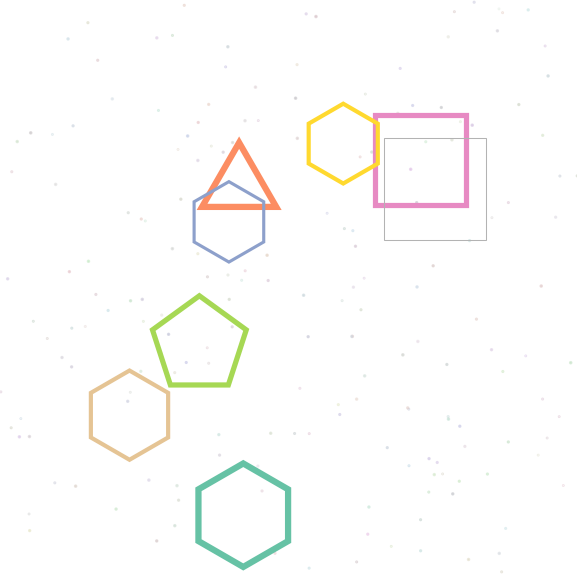[{"shape": "hexagon", "thickness": 3, "radius": 0.45, "center": [0.421, 0.107]}, {"shape": "triangle", "thickness": 3, "radius": 0.37, "center": [0.414, 0.678]}, {"shape": "hexagon", "thickness": 1.5, "radius": 0.35, "center": [0.396, 0.615]}, {"shape": "square", "thickness": 2.5, "radius": 0.39, "center": [0.728, 0.723]}, {"shape": "pentagon", "thickness": 2.5, "radius": 0.43, "center": [0.345, 0.402]}, {"shape": "hexagon", "thickness": 2, "radius": 0.35, "center": [0.594, 0.75]}, {"shape": "hexagon", "thickness": 2, "radius": 0.39, "center": [0.224, 0.28]}, {"shape": "square", "thickness": 0.5, "radius": 0.44, "center": [0.753, 0.672]}]